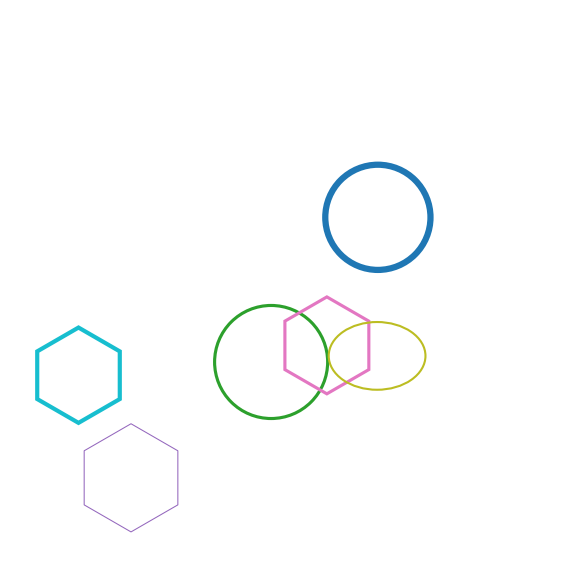[{"shape": "circle", "thickness": 3, "radius": 0.46, "center": [0.654, 0.623]}, {"shape": "circle", "thickness": 1.5, "radius": 0.49, "center": [0.469, 0.372]}, {"shape": "hexagon", "thickness": 0.5, "radius": 0.47, "center": [0.227, 0.172]}, {"shape": "hexagon", "thickness": 1.5, "radius": 0.42, "center": [0.566, 0.401]}, {"shape": "oval", "thickness": 1, "radius": 0.42, "center": [0.653, 0.383]}, {"shape": "hexagon", "thickness": 2, "radius": 0.41, "center": [0.136, 0.349]}]